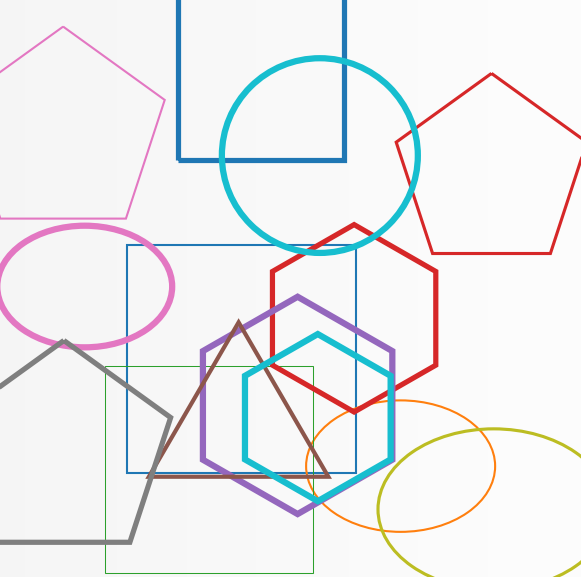[{"shape": "square", "thickness": 1, "radius": 0.99, "center": [0.416, 0.378]}, {"shape": "square", "thickness": 2.5, "radius": 0.71, "center": [0.45, 0.865]}, {"shape": "oval", "thickness": 1, "radius": 0.81, "center": [0.689, 0.192]}, {"shape": "square", "thickness": 0.5, "radius": 0.89, "center": [0.359, 0.186]}, {"shape": "hexagon", "thickness": 2.5, "radius": 0.81, "center": [0.609, 0.448]}, {"shape": "pentagon", "thickness": 1.5, "radius": 0.86, "center": [0.846, 0.7]}, {"shape": "hexagon", "thickness": 3, "radius": 0.94, "center": [0.512, 0.297]}, {"shape": "triangle", "thickness": 2, "radius": 0.89, "center": [0.411, 0.263]}, {"shape": "oval", "thickness": 3, "radius": 0.75, "center": [0.146, 0.503]}, {"shape": "pentagon", "thickness": 1, "radius": 0.92, "center": [0.109, 0.769]}, {"shape": "pentagon", "thickness": 2.5, "radius": 0.97, "center": [0.11, 0.216]}, {"shape": "oval", "thickness": 1.5, "radius": 1.0, "center": [0.849, 0.117]}, {"shape": "circle", "thickness": 3, "radius": 0.84, "center": [0.55, 0.73]}, {"shape": "hexagon", "thickness": 3, "radius": 0.72, "center": [0.547, 0.276]}]